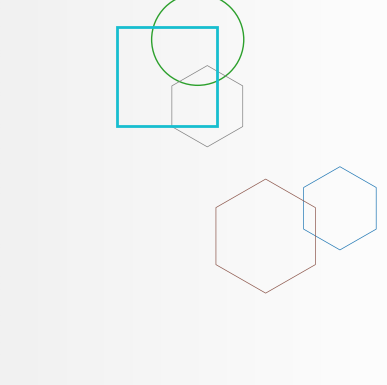[{"shape": "hexagon", "thickness": 0.5, "radius": 0.54, "center": [0.877, 0.459]}, {"shape": "circle", "thickness": 1, "radius": 0.59, "center": [0.51, 0.897]}, {"shape": "hexagon", "thickness": 0.5, "radius": 0.74, "center": [0.686, 0.387]}, {"shape": "hexagon", "thickness": 0.5, "radius": 0.53, "center": [0.535, 0.724]}, {"shape": "square", "thickness": 2, "radius": 0.64, "center": [0.432, 0.802]}]